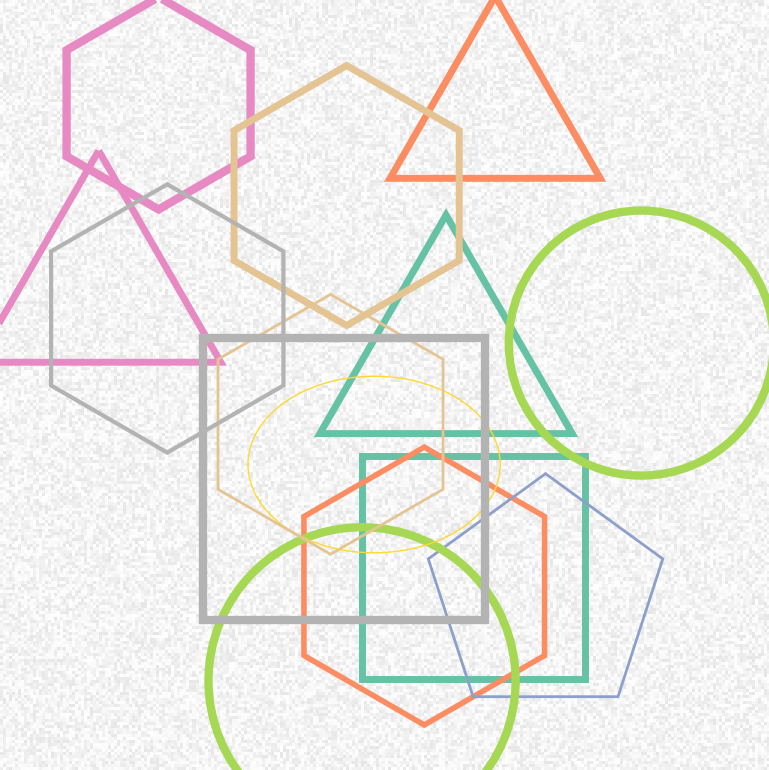[{"shape": "triangle", "thickness": 2.5, "radius": 0.95, "center": [0.579, 0.532]}, {"shape": "square", "thickness": 2.5, "radius": 0.72, "center": [0.615, 0.263]}, {"shape": "triangle", "thickness": 2.5, "radius": 0.79, "center": [0.643, 0.847]}, {"shape": "hexagon", "thickness": 2, "radius": 0.9, "center": [0.551, 0.239]}, {"shape": "pentagon", "thickness": 1, "radius": 0.8, "center": [0.708, 0.225]}, {"shape": "triangle", "thickness": 2.5, "radius": 0.92, "center": [0.128, 0.621]}, {"shape": "hexagon", "thickness": 3, "radius": 0.69, "center": [0.206, 0.866]}, {"shape": "circle", "thickness": 3, "radius": 0.86, "center": [0.833, 0.554]}, {"shape": "circle", "thickness": 3, "radius": 1.0, "center": [0.47, 0.116]}, {"shape": "oval", "thickness": 0.5, "radius": 0.82, "center": [0.486, 0.397]}, {"shape": "hexagon", "thickness": 1, "radius": 0.84, "center": [0.429, 0.449]}, {"shape": "hexagon", "thickness": 2.5, "radius": 0.84, "center": [0.45, 0.746]}, {"shape": "square", "thickness": 3, "radius": 0.92, "center": [0.447, 0.378]}, {"shape": "hexagon", "thickness": 1.5, "radius": 0.87, "center": [0.217, 0.586]}]